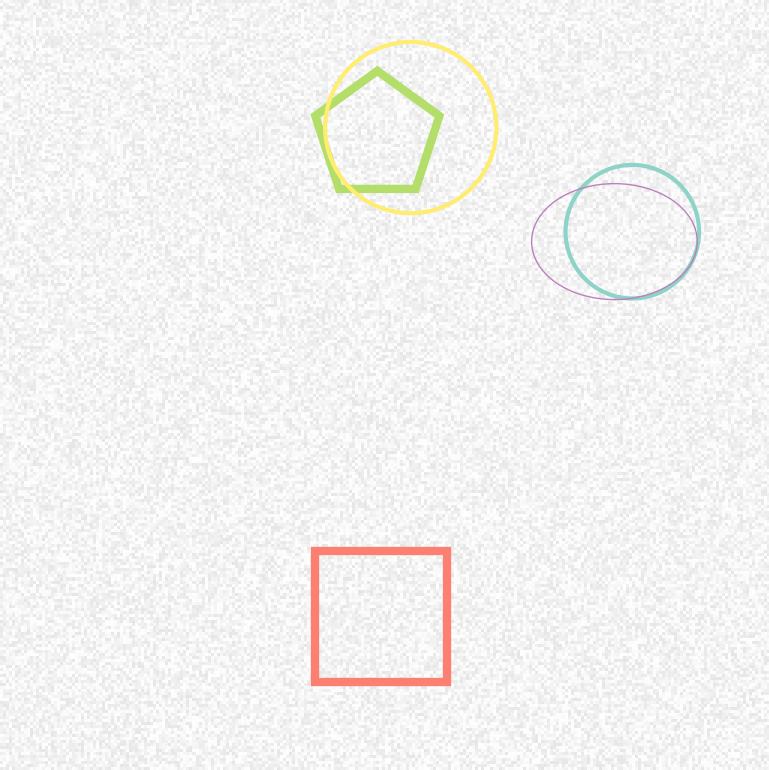[{"shape": "circle", "thickness": 1.5, "radius": 0.43, "center": [0.821, 0.699]}, {"shape": "square", "thickness": 3, "radius": 0.43, "center": [0.495, 0.199]}, {"shape": "pentagon", "thickness": 3, "radius": 0.42, "center": [0.49, 0.823]}, {"shape": "oval", "thickness": 0.5, "radius": 0.54, "center": [0.798, 0.686]}, {"shape": "circle", "thickness": 1.5, "radius": 0.56, "center": [0.533, 0.834]}]